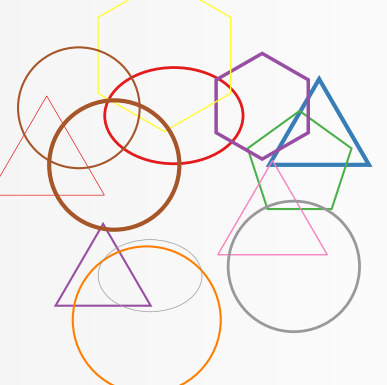[{"shape": "triangle", "thickness": 0.5, "radius": 0.86, "center": [0.121, 0.579]}, {"shape": "oval", "thickness": 2, "radius": 0.89, "center": [0.449, 0.7]}, {"shape": "triangle", "thickness": 3, "radius": 0.74, "center": [0.824, 0.646]}, {"shape": "pentagon", "thickness": 1.5, "radius": 0.7, "center": [0.773, 0.571]}, {"shape": "hexagon", "thickness": 2.5, "radius": 0.69, "center": [0.677, 0.724]}, {"shape": "triangle", "thickness": 1.5, "radius": 0.71, "center": [0.266, 0.277]}, {"shape": "circle", "thickness": 1.5, "radius": 0.95, "center": [0.379, 0.169]}, {"shape": "hexagon", "thickness": 1, "radius": 0.99, "center": [0.424, 0.856]}, {"shape": "circle", "thickness": 3, "radius": 0.84, "center": [0.295, 0.571]}, {"shape": "circle", "thickness": 1.5, "radius": 0.78, "center": [0.203, 0.72]}, {"shape": "triangle", "thickness": 1, "radius": 0.82, "center": [0.703, 0.42]}, {"shape": "oval", "thickness": 0.5, "radius": 0.67, "center": [0.387, 0.284]}, {"shape": "circle", "thickness": 2, "radius": 0.85, "center": [0.758, 0.308]}]